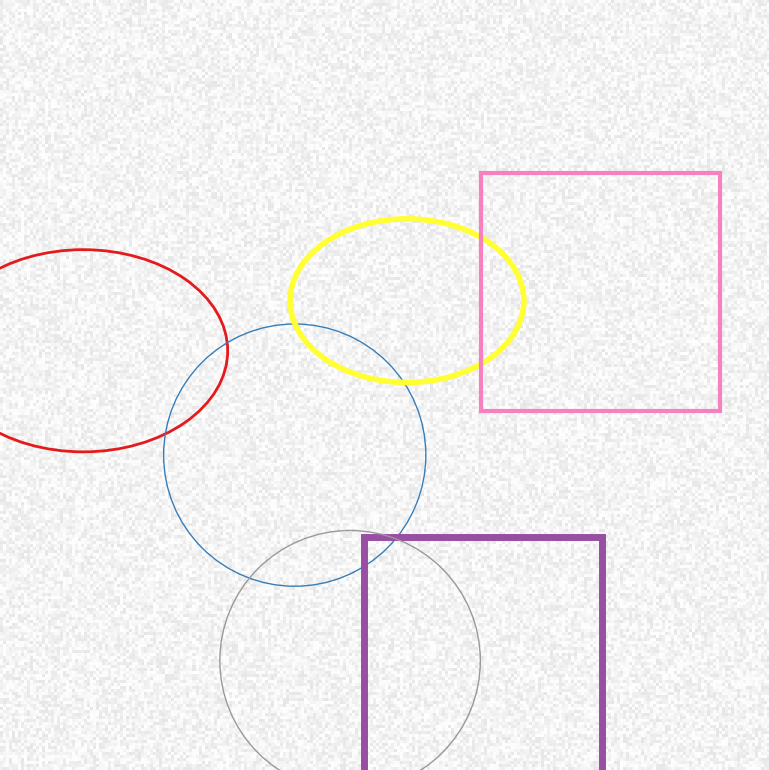[{"shape": "oval", "thickness": 1, "radius": 0.94, "center": [0.108, 0.544]}, {"shape": "circle", "thickness": 0.5, "radius": 0.85, "center": [0.383, 0.409]}, {"shape": "square", "thickness": 2.5, "radius": 0.77, "center": [0.627, 0.148]}, {"shape": "oval", "thickness": 2, "radius": 0.76, "center": [0.529, 0.609]}, {"shape": "square", "thickness": 1.5, "radius": 0.77, "center": [0.78, 0.621]}, {"shape": "circle", "thickness": 0.5, "radius": 0.85, "center": [0.455, 0.142]}]